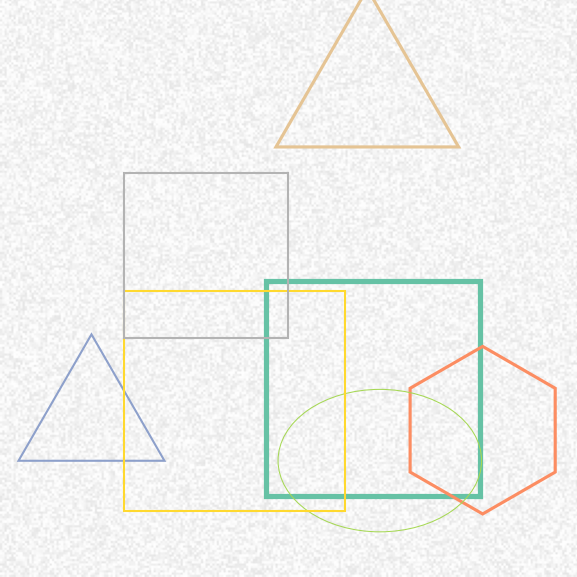[{"shape": "square", "thickness": 2.5, "radius": 0.93, "center": [0.646, 0.327]}, {"shape": "hexagon", "thickness": 1.5, "radius": 0.73, "center": [0.836, 0.254]}, {"shape": "triangle", "thickness": 1, "radius": 0.73, "center": [0.158, 0.274]}, {"shape": "oval", "thickness": 0.5, "radius": 0.88, "center": [0.658, 0.202]}, {"shape": "square", "thickness": 1, "radius": 0.95, "center": [0.406, 0.305]}, {"shape": "triangle", "thickness": 1.5, "radius": 0.91, "center": [0.636, 0.836]}, {"shape": "square", "thickness": 1, "radius": 0.71, "center": [0.357, 0.557]}]